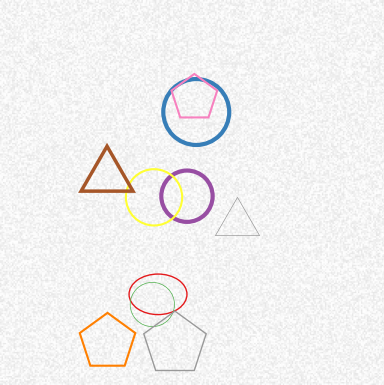[{"shape": "oval", "thickness": 1, "radius": 0.38, "center": [0.41, 0.236]}, {"shape": "circle", "thickness": 3, "radius": 0.43, "center": [0.51, 0.709]}, {"shape": "circle", "thickness": 0.5, "radius": 0.29, "center": [0.396, 0.209]}, {"shape": "circle", "thickness": 3, "radius": 0.33, "center": [0.486, 0.49]}, {"shape": "pentagon", "thickness": 1.5, "radius": 0.38, "center": [0.279, 0.112]}, {"shape": "circle", "thickness": 1.5, "radius": 0.37, "center": [0.4, 0.487]}, {"shape": "triangle", "thickness": 2.5, "radius": 0.39, "center": [0.278, 0.542]}, {"shape": "pentagon", "thickness": 1.5, "radius": 0.31, "center": [0.505, 0.745]}, {"shape": "triangle", "thickness": 0.5, "radius": 0.33, "center": [0.617, 0.421]}, {"shape": "pentagon", "thickness": 1, "radius": 0.43, "center": [0.454, 0.107]}]